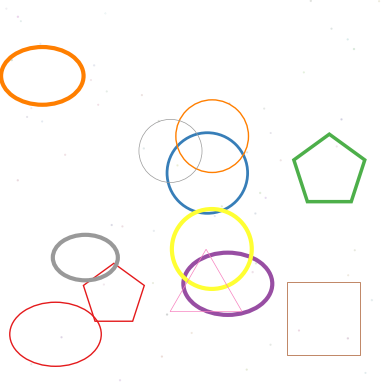[{"shape": "pentagon", "thickness": 1, "radius": 0.42, "center": [0.296, 0.233]}, {"shape": "oval", "thickness": 1, "radius": 0.59, "center": [0.144, 0.132]}, {"shape": "circle", "thickness": 2, "radius": 0.52, "center": [0.539, 0.551]}, {"shape": "pentagon", "thickness": 2.5, "radius": 0.48, "center": [0.855, 0.555]}, {"shape": "oval", "thickness": 3, "radius": 0.58, "center": [0.592, 0.263]}, {"shape": "oval", "thickness": 3, "radius": 0.54, "center": [0.11, 0.803]}, {"shape": "circle", "thickness": 1, "radius": 0.47, "center": [0.551, 0.646]}, {"shape": "circle", "thickness": 3, "radius": 0.52, "center": [0.55, 0.353]}, {"shape": "square", "thickness": 0.5, "radius": 0.47, "center": [0.841, 0.173]}, {"shape": "triangle", "thickness": 0.5, "radius": 0.54, "center": [0.535, 0.245]}, {"shape": "circle", "thickness": 0.5, "radius": 0.41, "center": [0.443, 0.608]}, {"shape": "oval", "thickness": 3, "radius": 0.42, "center": [0.222, 0.331]}]